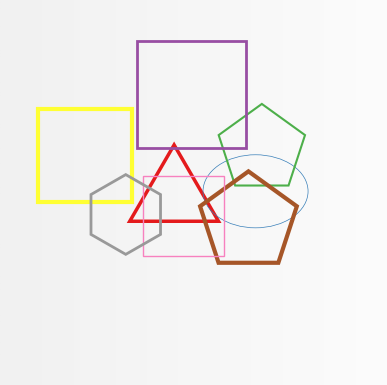[{"shape": "triangle", "thickness": 2.5, "radius": 0.66, "center": [0.449, 0.491]}, {"shape": "oval", "thickness": 0.5, "radius": 0.68, "center": [0.659, 0.503]}, {"shape": "pentagon", "thickness": 1.5, "radius": 0.59, "center": [0.676, 0.613]}, {"shape": "square", "thickness": 2, "radius": 0.7, "center": [0.494, 0.754]}, {"shape": "square", "thickness": 3, "radius": 0.6, "center": [0.219, 0.596]}, {"shape": "pentagon", "thickness": 3, "radius": 0.66, "center": [0.641, 0.424]}, {"shape": "square", "thickness": 1, "radius": 0.52, "center": [0.473, 0.439]}, {"shape": "hexagon", "thickness": 2, "radius": 0.52, "center": [0.325, 0.443]}]